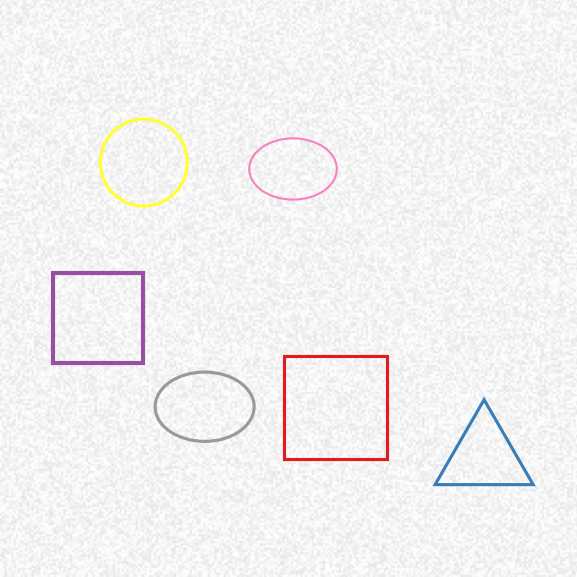[{"shape": "square", "thickness": 1.5, "radius": 0.45, "center": [0.581, 0.294]}, {"shape": "triangle", "thickness": 1.5, "radius": 0.49, "center": [0.838, 0.209]}, {"shape": "square", "thickness": 2, "radius": 0.39, "center": [0.17, 0.449]}, {"shape": "circle", "thickness": 1.5, "radius": 0.38, "center": [0.249, 0.718]}, {"shape": "oval", "thickness": 1, "radius": 0.38, "center": [0.507, 0.707]}, {"shape": "oval", "thickness": 1.5, "radius": 0.43, "center": [0.354, 0.295]}]